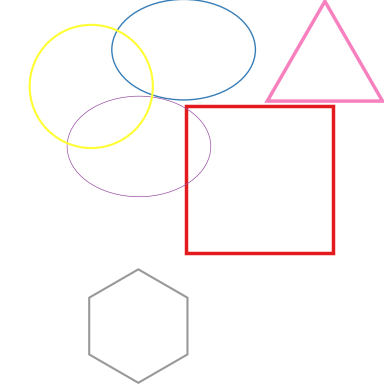[{"shape": "square", "thickness": 2.5, "radius": 0.96, "center": [0.673, 0.533]}, {"shape": "oval", "thickness": 1, "radius": 0.93, "center": [0.477, 0.871]}, {"shape": "oval", "thickness": 0.5, "radius": 0.93, "center": [0.361, 0.62]}, {"shape": "circle", "thickness": 1.5, "radius": 0.8, "center": [0.237, 0.775]}, {"shape": "triangle", "thickness": 2.5, "radius": 0.86, "center": [0.844, 0.824]}, {"shape": "hexagon", "thickness": 1.5, "radius": 0.74, "center": [0.359, 0.153]}]